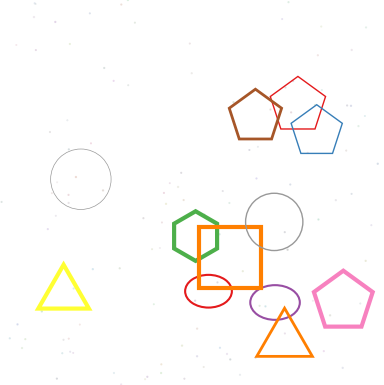[{"shape": "pentagon", "thickness": 1, "radius": 0.38, "center": [0.774, 0.726]}, {"shape": "oval", "thickness": 1.5, "radius": 0.3, "center": [0.542, 0.244]}, {"shape": "pentagon", "thickness": 1, "radius": 0.35, "center": [0.823, 0.658]}, {"shape": "hexagon", "thickness": 3, "radius": 0.32, "center": [0.508, 0.387]}, {"shape": "oval", "thickness": 1.5, "radius": 0.32, "center": [0.714, 0.214]}, {"shape": "square", "thickness": 3, "radius": 0.4, "center": [0.596, 0.331]}, {"shape": "triangle", "thickness": 2, "radius": 0.42, "center": [0.739, 0.116]}, {"shape": "triangle", "thickness": 3, "radius": 0.38, "center": [0.165, 0.236]}, {"shape": "pentagon", "thickness": 2, "radius": 0.36, "center": [0.663, 0.697]}, {"shape": "pentagon", "thickness": 3, "radius": 0.4, "center": [0.892, 0.217]}, {"shape": "circle", "thickness": 1, "radius": 0.37, "center": [0.712, 0.424]}, {"shape": "circle", "thickness": 0.5, "radius": 0.39, "center": [0.21, 0.534]}]